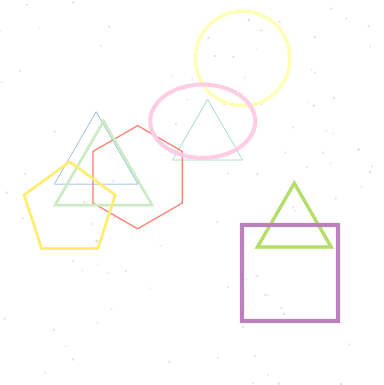[{"shape": "triangle", "thickness": 0.5, "radius": 0.52, "center": [0.539, 0.637]}, {"shape": "circle", "thickness": 2.5, "radius": 0.61, "center": [0.63, 0.848]}, {"shape": "hexagon", "thickness": 1, "radius": 0.67, "center": [0.358, 0.54]}, {"shape": "triangle", "thickness": 0.5, "radius": 0.63, "center": [0.25, 0.584]}, {"shape": "triangle", "thickness": 2.5, "radius": 0.55, "center": [0.764, 0.414]}, {"shape": "oval", "thickness": 3, "radius": 0.68, "center": [0.526, 0.685]}, {"shape": "square", "thickness": 3, "radius": 0.62, "center": [0.754, 0.292]}, {"shape": "triangle", "thickness": 2, "radius": 0.73, "center": [0.269, 0.54]}, {"shape": "pentagon", "thickness": 2, "radius": 0.62, "center": [0.181, 0.455]}]